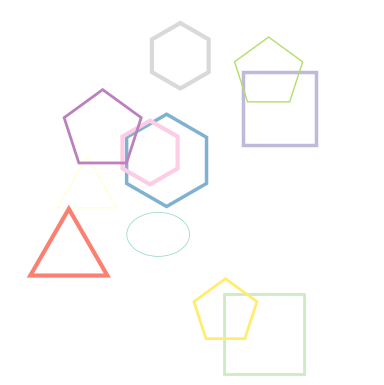[{"shape": "oval", "thickness": 0.5, "radius": 0.41, "center": [0.411, 0.391]}, {"shape": "triangle", "thickness": 0.5, "radius": 0.44, "center": [0.226, 0.505]}, {"shape": "square", "thickness": 2.5, "radius": 0.47, "center": [0.725, 0.719]}, {"shape": "triangle", "thickness": 3, "radius": 0.58, "center": [0.179, 0.342]}, {"shape": "hexagon", "thickness": 2.5, "radius": 0.6, "center": [0.433, 0.583]}, {"shape": "pentagon", "thickness": 1, "radius": 0.47, "center": [0.698, 0.811]}, {"shape": "hexagon", "thickness": 3, "radius": 0.41, "center": [0.39, 0.604]}, {"shape": "hexagon", "thickness": 3, "radius": 0.43, "center": [0.468, 0.855]}, {"shape": "pentagon", "thickness": 2, "radius": 0.53, "center": [0.267, 0.662]}, {"shape": "square", "thickness": 2, "radius": 0.52, "center": [0.685, 0.132]}, {"shape": "pentagon", "thickness": 2, "radius": 0.43, "center": [0.586, 0.19]}]